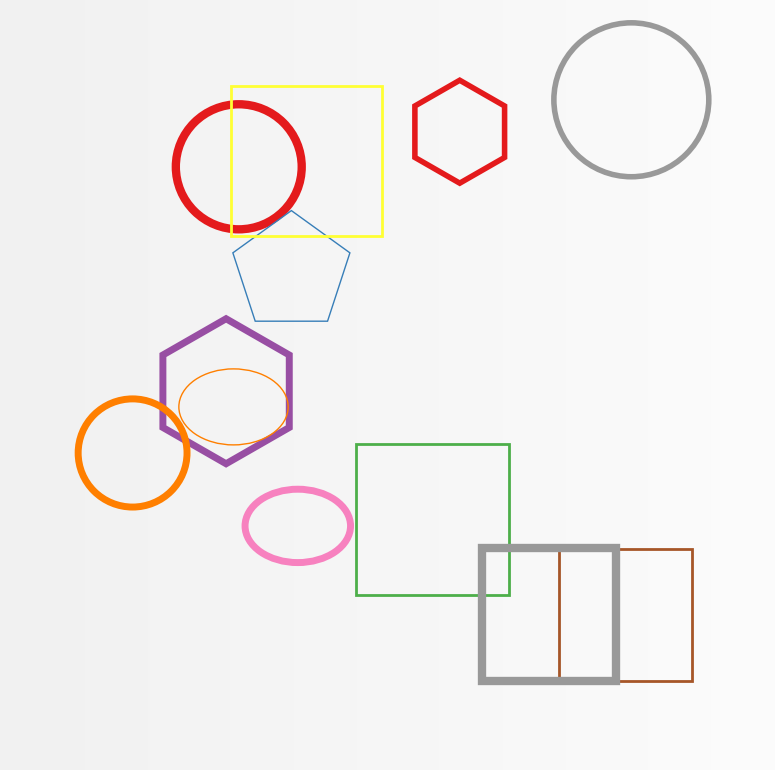[{"shape": "hexagon", "thickness": 2, "radius": 0.33, "center": [0.593, 0.829]}, {"shape": "circle", "thickness": 3, "radius": 0.41, "center": [0.308, 0.783]}, {"shape": "pentagon", "thickness": 0.5, "radius": 0.4, "center": [0.376, 0.647]}, {"shape": "square", "thickness": 1, "radius": 0.49, "center": [0.558, 0.325]}, {"shape": "hexagon", "thickness": 2.5, "radius": 0.47, "center": [0.292, 0.492]}, {"shape": "oval", "thickness": 0.5, "radius": 0.35, "center": [0.301, 0.472]}, {"shape": "circle", "thickness": 2.5, "radius": 0.35, "center": [0.171, 0.412]}, {"shape": "square", "thickness": 1, "radius": 0.49, "center": [0.395, 0.791]}, {"shape": "square", "thickness": 1, "radius": 0.43, "center": [0.807, 0.202]}, {"shape": "oval", "thickness": 2.5, "radius": 0.34, "center": [0.384, 0.317]}, {"shape": "circle", "thickness": 2, "radius": 0.5, "center": [0.815, 0.87]}, {"shape": "square", "thickness": 3, "radius": 0.43, "center": [0.708, 0.203]}]